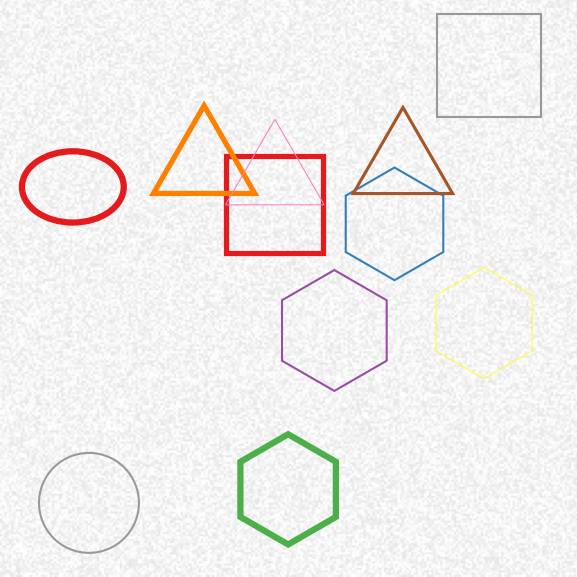[{"shape": "square", "thickness": 2.5, "radius": 0.42, "center": [0.475, 0.645]}, {"shape": "oval", "thickness": 3, "radius": 0.44, "center": [0.126, 0.675]}, {"shape": "hexagon", "thickness": 1, "radius": 0.49, "center": [0.683, 0.612]}, {"shape": "hexagon", "thickness": 3, "radius": 0.48, "center": [0.499, 0.152]}, {"shape": "hexagon", "thickness": 1, "radius": 0.52, "center": [0.579, 0.427]}, {"shape": "triangle", "thickness": 2.5, "radius": 0.51, "center": [0.353, 0.715]}, {"shape": "hexagon", "thickness": 0.5, "radius": 0.48, "center": [0.838, 0.44]}, {"shape": "triangle", "thickness": 1.5, "radius": 0.5, "center": [0.698, 0.714]}, {"shape": "triangle", "thickness": 0.5, "radius": 0.49, "center": [0.476, 0.694]}, {"shape": "circle", "thickness": 1, "radius": 0.43, "center": [0.154, 0.128]}, {"shape": "square", "thickness": 1, "radius": 0.45, "center": [0.847, 0.885]}]